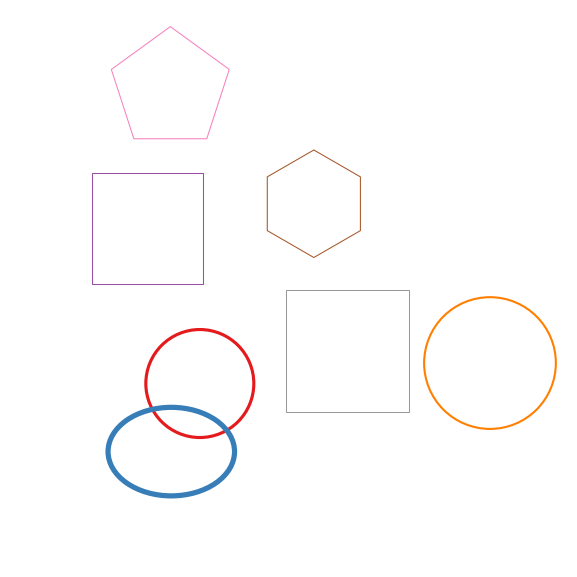[{"shape": "circle", "thickness": 1.5, "radius": 0.47, "center": [0.346, 0.335]}, {"shape": "oval", "thickness": 2.5, "radius": 0.55, "center": [0.297, 0.217]}, {"shape": "square", "thickness": 0.5, "radius": 0.48, "center": [0.255, 0.603]}, {"shape": "circle", "thickness": 1, "radius": 0.57, "center": [0.848, 0.37]}, {"shape": "hexagon", "thickness": 0.5, "radius": 0.47, "center": [0.543, 0.646]}, {"shape": "pentagon", "thickness": 0.5, "radius": 0.54, "center": [0.295, 0.846]}, {"shape": "square", "thickness": 0.5, "radius": 0.53, "center": [0.601, 0.391]}]